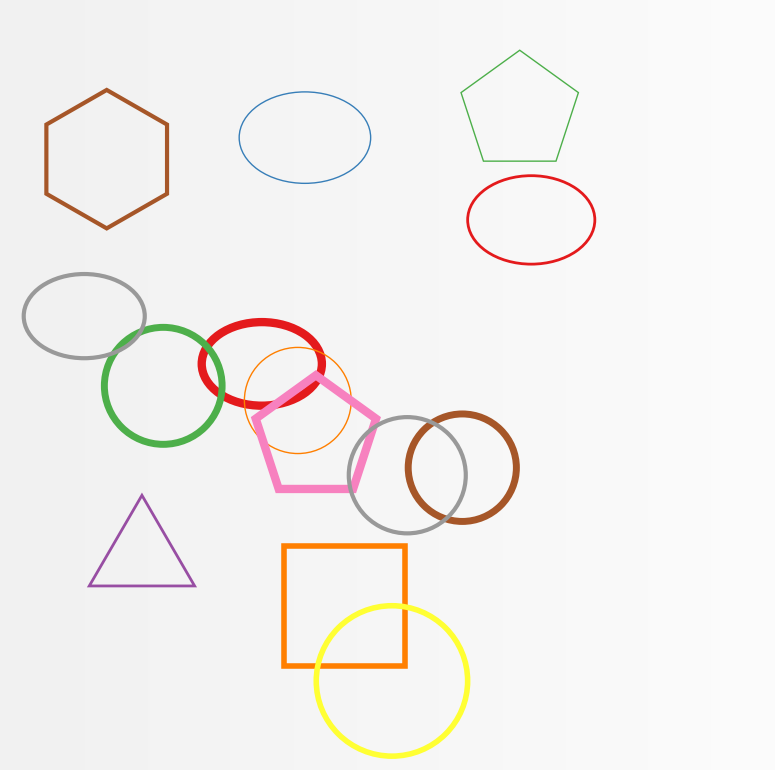[{"shape": "oval", "thickness": 1, "radius": 0.41, "center": [0.685, 0.714]}, {"shape": "oval", "thickness": 3, "radius": 0.39, "center": [0.338, 0.527]}, {"shape": "oval", "thickness": 0.5, "radius": 0.42, "center": [0.393, 0.821]}, {"shape": "circle", "thickness": 2.5, "radius": 0.38, "center": [0.211, 0.499]}, {"shape": "pentagon", "thickness": 0.5, "radius": 0.4, "center": [0.671, 0.855]}, {"shape": "triangle", "thickness": 1, "radius": 0.39, "center": [0.183, 0.278]}, {"shape": "square", "thickness": 2, "radius": 0.39, "center": [0.444, 0.213]}, {"shape": "circle", "thickness": 0.5, "radius": 0.34, "center": [0.384, 0.48]}, {"shape": "circle", "thickness": 2, "radius": 0.49, "center": [0.506, 0.116]}, {"shape": "circle", "thickness": 2.5, "radius": 0.35, "center": [0.597, 0.393]}, {"shape": "hexagon", "thickness": 1.5, "radius": 0.45, "center": [0.138, 0.793]}, {"shape": "pentagon", "thickness": 3, "radius": 0.41, "center": [0.408, 0.431]}, {"shape": "oval", "thickness": 1.5, "radius": 0.39, "center": [0.109, 0.589]}, {"shape": "circle", "thickness": 1.5, "radius": 0.38, "center": [0.526, 0.383]}]